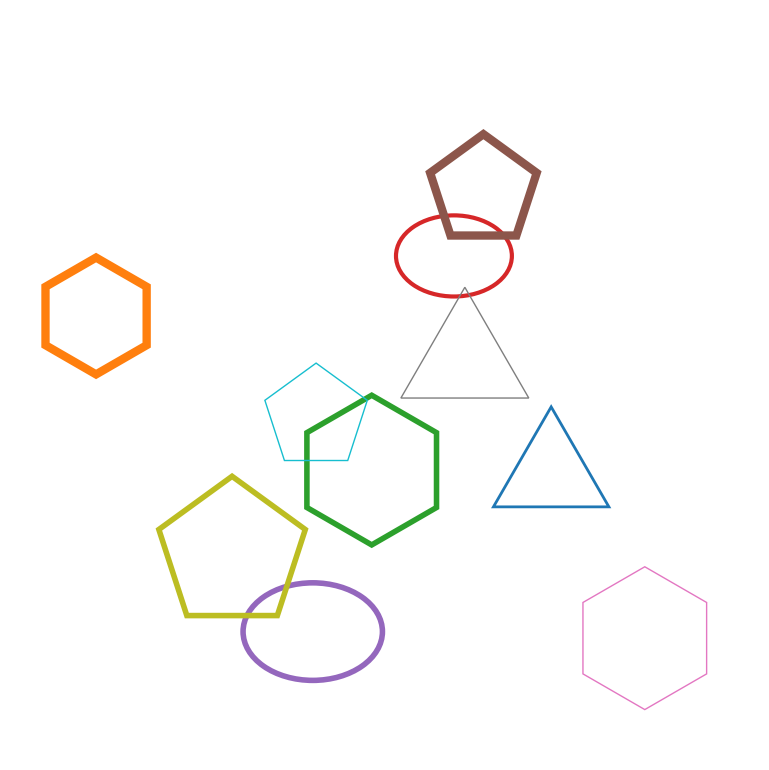[{"shape": "triangle", "thickness": 1, "radius": 0.43, "center": [0.716, 0.385]}, {"shape": "hexagon", "thickness": 3, "radius": 0.38, "center": [0.125, 0.59]}, {"shape": "hexagon", "thickness": 2, "radius": 0.49, "center": [0.483, 0.39]}, {"shape": "oval", "thickness": 1.5, "radius": 0.38, "center": [0.59, 0.668]}, {"shape": "oval", "thickness": 2, "radius": 0.45, "center": [0.406, 0.18]}, {"shape": "pentagon", "thickness": 3, "radius": 0.36, "center": [0.628, 0.753]}, {"shape": "hexagon", "thickness": 0.5, "radius": 0.46, "center": [0.837, 0.171]}, {"shape": "triangle", "thickness": 0.5, "radius": 0.48, "center": [0.604, 0.531]}, {"shape": "pentagon", "thickness": 2, "radius": 0.5, "center": [0.301, 0.281]}, {"shape": "pentagon", "thickness": 0.5, "radius": 0.35, "center": [0.411, 0.459]}]